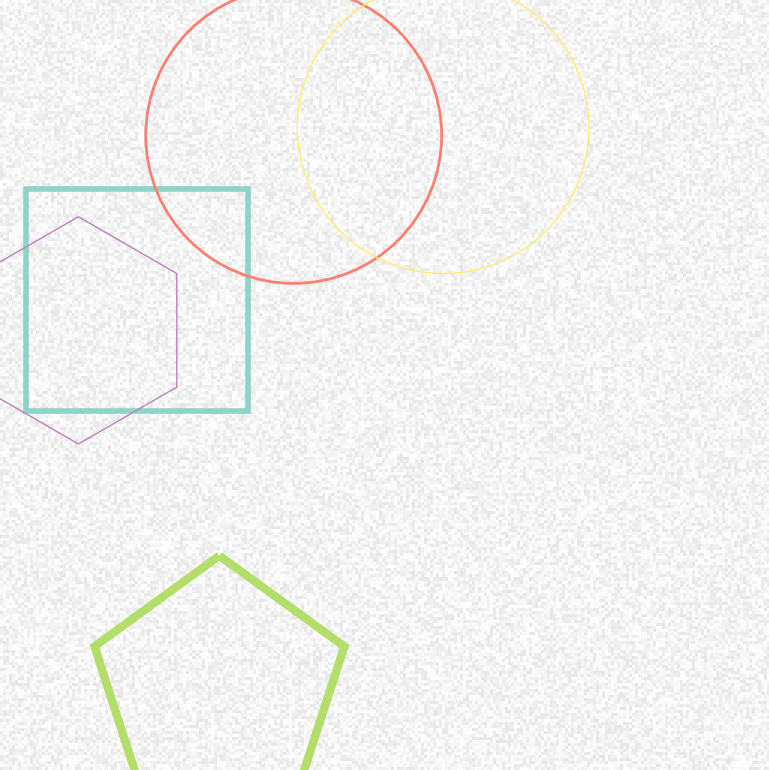[{"shape": "square", "thickness": 2, "radius": 0.72, "center": [0.178, 0.611]}, {"shape": "circle", "thickness": 1, "radius": 0.96, "center": [0.381, 0.824]}, {"shape": "pentagon", "thickness": 3, "radius": 0.85, "center": [0.285, 0.108]}, {"shape": "hexagon", "thickness": 0.5, "radius": 0.74, "center": [0.102, 0.571]}, {"shape": "circle", "thickness": 0.5, "radius": 0.95, "center": [0.575, 0.834]}]